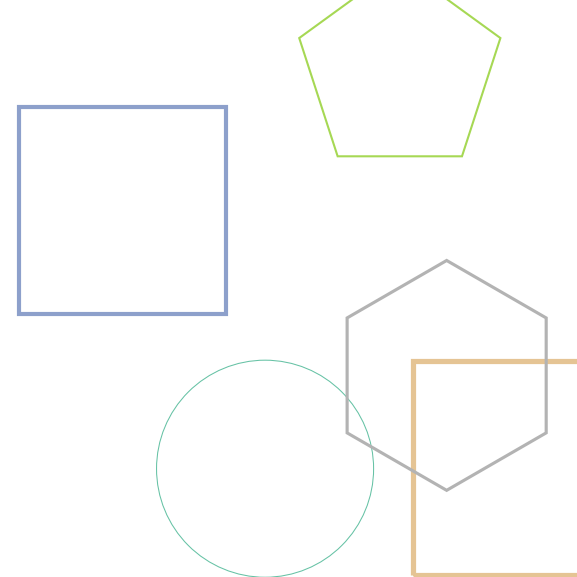[{"shape": "circle", "thickness": 0.5, "radius": 0.94, "center": [0.459, 0.187]}, {"shape": "square", "thickness": 2, "radius": 0.9, "center": [0.212, 0.635]}, {"shape": "pentagon", "thickness": 1, "radius": 0.92, "center": [0.692, 0.877]}, {"shape": "square", "thickness": 2.5, "radius": 0.92, "center": [0.899, 0.189]}, {"shape": "hexagon", "thickness": 1.5, "radius": 1.0, "center": [0.773, 0.349]}]